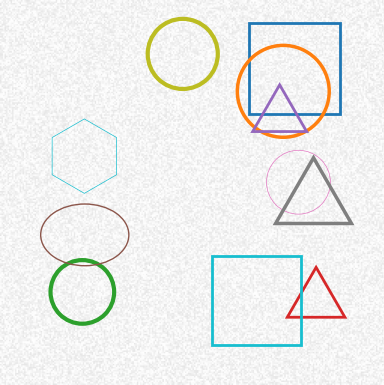[{"shape": "square", "thickness": 2, "radius": 0.59, "center": [0.765, 0.822]}, {"shape": "circle", "thickness": 2.5, "radius": 0.6, "center": [0.736, 0.763]}, {"shape": "circle", "thickness": 3, "radius": 0.41, "center": [0.214, 0.242]}, {"shape": "triangle", "thickness": 2, "radius": 0.43, "center": [0.821, 0.219]}, {"shape": "triangle", "thickness": 2, "radius": 0.4, "center": [0.726, 0.699]}, {"shape": "oval", "thickness": 1, "radius": 0.57, "center": [0.22, 0.39]}, {"shape": "circle", "thickness": 0.5, "radius": 0.41, "center": [0.775, 0.527]}, {"shape": "triangle", "thickness": 2.5, "radius": 0.57, "center": [0.814, 0.476]}, {"shape": "circle", "thickness": 3, "radius": 0.46, "center": [0.475, 0.86]}, {"shape": "hexagon", "thickness": 0.5, "radius": 0.48, "center": [0.219, 0.594]}, {"shape": "square", "thickness": 2, "radius": 0.58, "center": [0.667, 0.22]}]